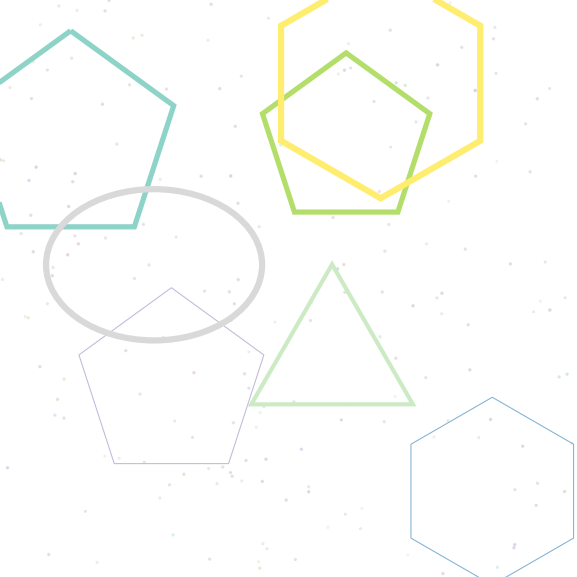[{"shape": "pentagon", "thickness": 2.5, "radius": 0.94, "center": [0.122, 0.758]}, {"shape": "pentagon", "thickness": 0.5, "radius": 0.84, "center": [0.297, 0.333]}, {"shape": "hexagon", "thickness": 0.5, "radius": 0.81, "center": [0.852, 0.149]}, {"shape": "pentagon", "thickness": 2.5, "radius": 0.76, "center": [0.599, 0.755]}, {"shape": "oval", "thickness": 3, "radius": 0.94, "center": [0.267, 0.541]}, {"shape": "triangle", "thickness": 2, "radius": 0.81, "center": [0.575, 0.38]}, {"shape": "hexagon", "thickness": 3, "radius": 1.0, "center": [0.659, 0.855]}]